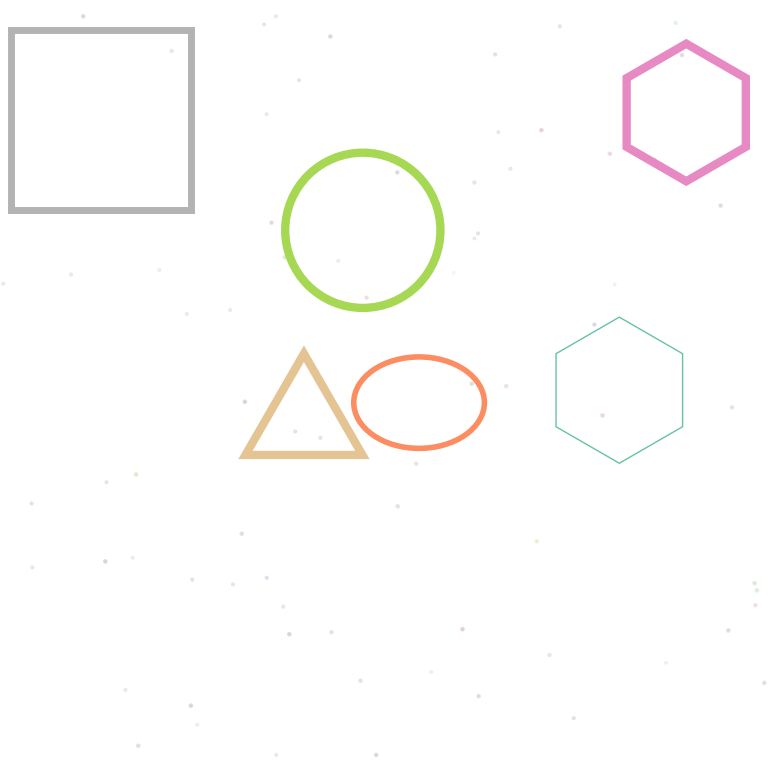[{"shape": "hexagon", "thickness": 0.5, "radius": 0.47, "center": [0.804, 0.493]}, {"shape": "oval", "thickness": 2, "radius": 0.42, "center": [0.544, 0.477]}, {"shape": "hexagon", "thickness": 3, "radius": 0.45, "center": [0.891, 0.854]}, {"shape": "circle", "thickness": 3, "radius": 0.5, "center": [0.471, 0.701]}, {"shape": "triangle", "thickness": 3, "radius": 0.44, "center": [0.395, 0.453]}, {"shape": "square", "thickness": 2.5, "radius": 0.58, "center": [0.132, 0.844]}]